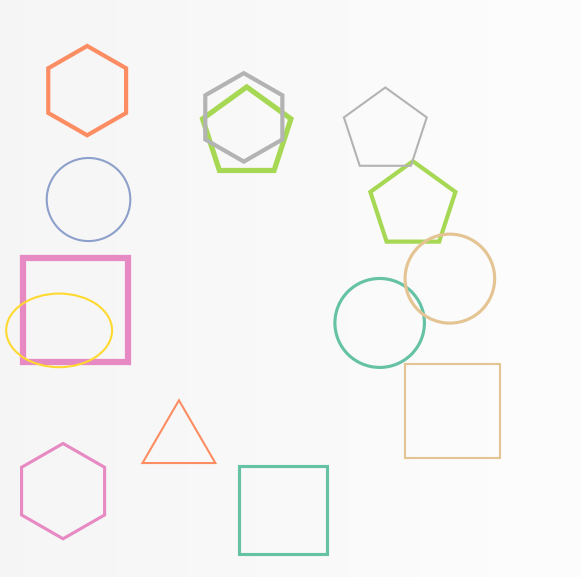[{"shape": "circle", "thickness": 1.5, "radius": 0.39, "center": [0.653, 0.44]}, {"shape": "square", "thickness": 1.5, "radius": 0.38, "center": [0.486, 0.116]}, {"shape": "hexagon", "thickness": 2, "radius": 0.39, "center": [0.15, 0.842]}, {"shape": "triangle", "thickness": 1, "radius": 0.36, "center": [0.308, 0.234]}, {"shape": "circle", "thickness": 1, "radius": 0.36, "center": [0.152, 0.654]}, {"shape": "square", "thickness": 3, "radius": 0.45, "center": [0.13, 0.463]}, {"shape": "hexagon", "thickness": 1.5, "radius": 0.41, "center": [0.109, 0.149]}, {"shape": "pentagon", "thickness": 2, "radius": 0.38, "center": [0.71, 0.643]}, {"shape": "pentagon", "thickness": 2.5, "radius": 0.4, "center": [0.424, 0.769]}, {"shape": "oval", "thickness": 1, "radius": 0.46, "center": [0.102, 0.427]}, {"shape": "circle", "thickness": 1.5, "radius": 0.39, "center": [0.774, 0.517]}, {"shape": "square", "thickness": 1, "radius": 0.41, "center": [0.779, 0.287]}, {"shape": "hexagon", "thickness": 2, "radius": 0.38, "center": [0.419, 0.796]}, {"shape": "pentagon", "thickness": 1, "radius": 0.37, "center": [0.663, 0.773]}]